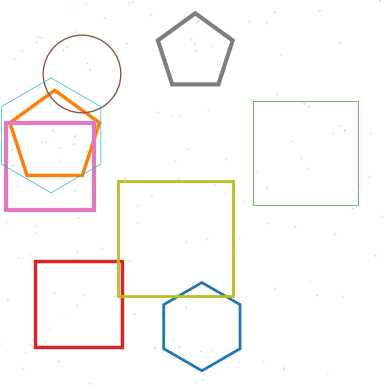[{"shape": "hexagon", "thickness": 2, "radius": 0.57, "center": [0.524, 0.152]}, {"shape": "pentagon", "thickness": 2.5, "radius": 0.61, "center": [0.142, 0.643]}, {"shape": "square", "thickness": 0.5, "radius": 0.68, "center": [0.794, 0.603]}, {"shape": "square", "thickness": 2.5, "radius": 0.56, "center": [0.205, 0.21]}, {"shape": "circle", "thickness": 1, "radius": 0.5, "center": [0.213, 0.808]}, {"shape": "square", "thickness": 3, "radius": 0.57, "center": [0.13, 0.568]}, {"shape": "pentagon", "thickness": 3, "radius": 0.51, "center": [0.507, 0.863]}, {"shape": "square", "thickness": 2, "radius": 0.75, "center": [0.455, 0.381]}, {"shape": "hexagon", "thickness": 0.5, "radius": 0.75, "center": [0.133, 0.648]}]